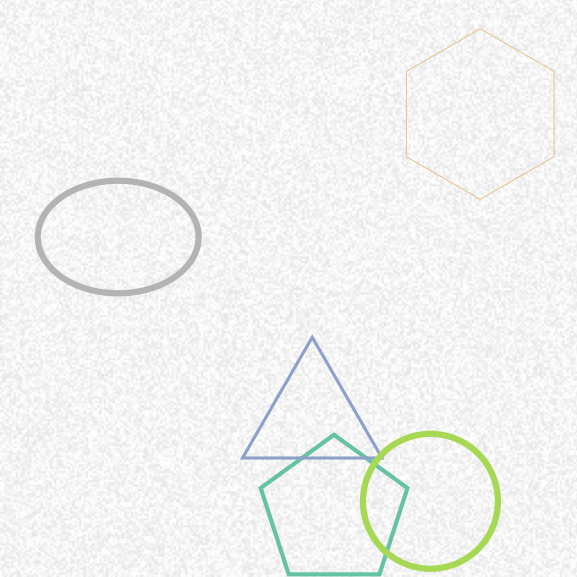[{"shape": "pentagon", "thickness": 2, "radius": 0.67, "center": [0.578, 0.113]}, {"shape": "triangle", "thickness": 1.5, "radius": 0.7, "center": [0.541, 0.276]}, {"shape": "circle", "thickness": 3, "radius": 0.58, "center": [0.745, 0.131]}, {"shape": "hexagon", "thickness": 0.5, "radius": 0.74, "center": [0.832, 0.802]}, {"shape": "oval", "thickness": 3, "radius": 0.7, "center": [0.205, 0.589]}]